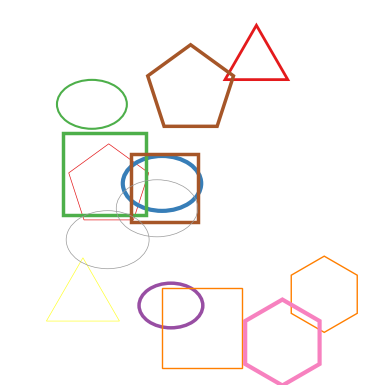[{"shape": "triangle", "thickness": 2, "radius": 0.47, "center": [0.666, 0.84]}, {"shape": "pentagon", "thickness": 0.5, "radius": 0.55, "center": [0.282, 0.517]}, {"shape": "oval", "thickness": 3, "radius": 0.51, "center": [0.421, 0.524]}, {"shape": "oval", "thickness": 1.5, "radius": 0.45, "center": [0.239, 0.729]}, {"shape": "square", "thickness": 2.5, "radius": 0.54, "center": [0.271, 0.548]}, {"shape": "oval", "thickness": 2.5, "radius": 0.41, "center": [0.444, 0.206]}, {"shape": "hexagon", "thickness": 1, "radius": 0.49, "center": [0.842, 0.236]}, {"shape": "square", "thickness": 1, "radius": 0.52, "center": [0.525, 0.147]}, {"shape": "triangle", "thickness": 0.5, "radius": 0.55, "center": [0.215, 0.221]}, {"shape": "square", "thickness": 2.5, "radius": 0.44, "center": [0.428, 0.511]}, {"shape": "pentagon", "thickness": 2.5, "radius": 0.59, "center": [0.495, 0.767]}, {"shape": "hexagon", "thickness": 3, "radius": 0.56, "center": [0.733, 0.11]}, {"shape": "oval", "thickness": 0.5, "radius": 0.53, "center": [0.408, 0.459]}, {"shape": "oval", "thickness": 0.5, "radius": 0.54, "center": [0.28, 0.377]}]